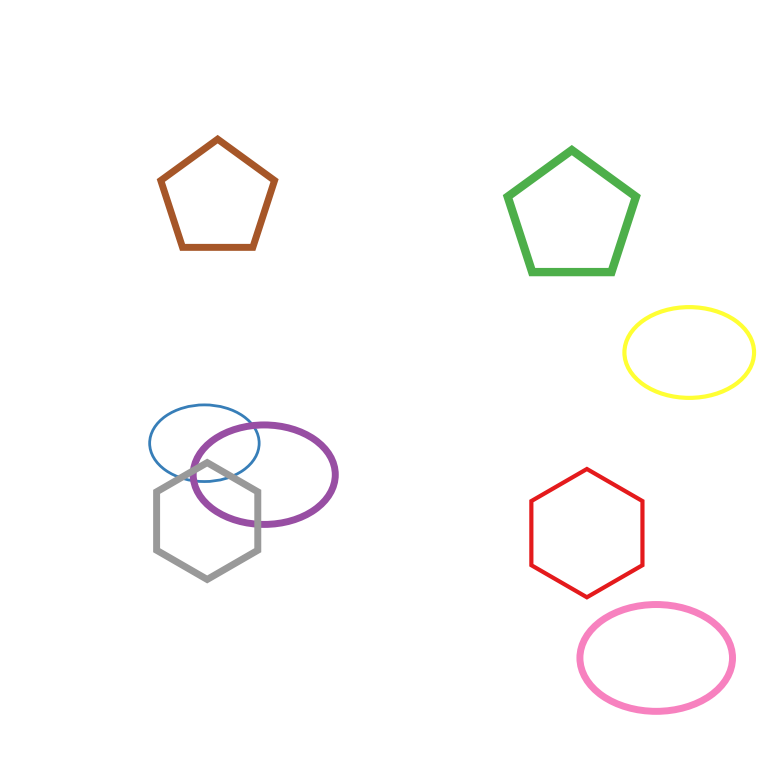[{"shape": "hexagon", "thickness": 1.5, "radius": 0.42, "center": [0.762, 0.308]}, {"shape": "oval", "thickness": 1, "radius": 0.36, "center": [0.265, 0.424]}, {"shape": "pentagon", "thickness": 3, "radius": 0.44, "center": [0.743, 0.717]}, {"shape": "oval", "thickness": 2.5, "radius": 0.46, "center": [0.343, 0.384]}, {"shape": "oval", "thickness": 1.5, "radius": 0.42, "center": [0.895, 0.542]}, {"shape": "pentagon", "thickness": 2.5, "radius": 0.39, "center": [0.283, 0.742]}, {"shape": "oval", "thickness": 2.5, "radius": 0.5, "center": [0.852, 0.146]}, {"shape": "hexagon", "thickness": 2.5, "radius": 0.38, "center": [0.269, 0.323]}]